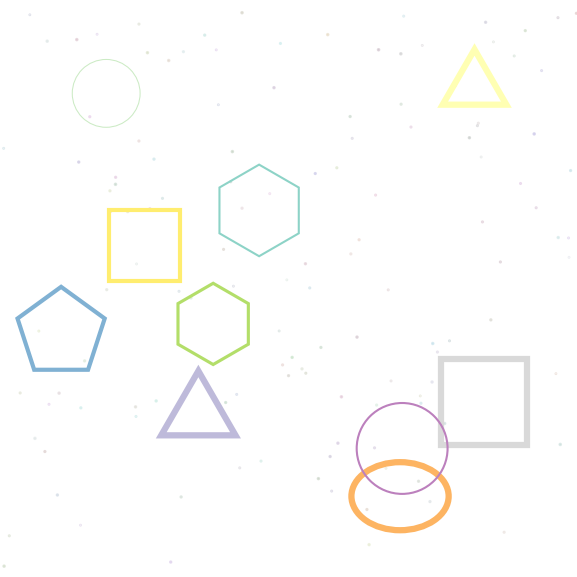[{"shape": "hexagon", "thickness": 1, "radius": 0.4, "center": [0.449, 0.635]}, {"shape": "triangle", "thickness": 3, "radius": 0.32, "center": [0.822, 0.85]}, {"shape": "triangle", "thickness": 3, "radius": 0.37, "center": [0.343, 0.282]}, {"shape": "pentagon", "thickness": 2, "radius": 0.4, "center": [0.106, 0.423]}, {"shape": "oval", "thickness": 3, "radius": 0.42, "center": [0.693, 0.14]}, {"shape": "hexagon", "thickness": 1.5, "radius": 0.35, "center": [0.369, 0.438]}, {"shape": "square", "thickness": 3, "radius": 0.37, "center": [0.838, 0.303]}, {"shape": "circle", "thickness": 1, "radius": 0.39, "center": [0.696, 0.223]}, {"shape": "circle", "thickness": 0.5, "radius": 0.29, "center": [0.184, 0.837]}, {"shape": "square", "thickness": 2, "radius": 0.31, "center": [0.25, 0.574]}]